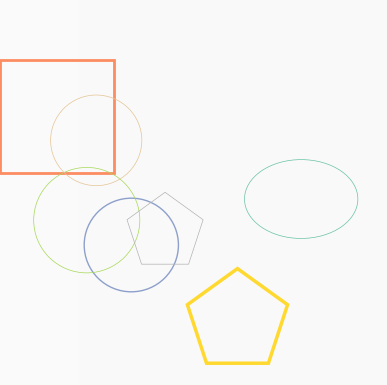[{"shape": "oval", "thickness": 0.5, "radius": 0.73, "center": [0.777, 0.483]}, {"shape": "square", "thickness": 2, "radius": 0.74, "center": [0.147, 0.697]}, {"shape": "circle", "thickness": 1, "radius": 0.61, "center": [0.339, 0.364]}, {"shape": "circle", "thickness": 0.5, "radius": 0.68, "center": [0.224, 0.428]}, {"shape": "pentagon", "thickness": 2.5, "radius": 0.68, "center": [0.613, 0.166]}, {"shape": "circle", "thickness": 0.5, "radius": 0.59, "center": [0.248, 0.636]}, {"shape": "pentagon", "thickness": 0.5, "radius": 0.52, "center": [0.426, 0.397]}]